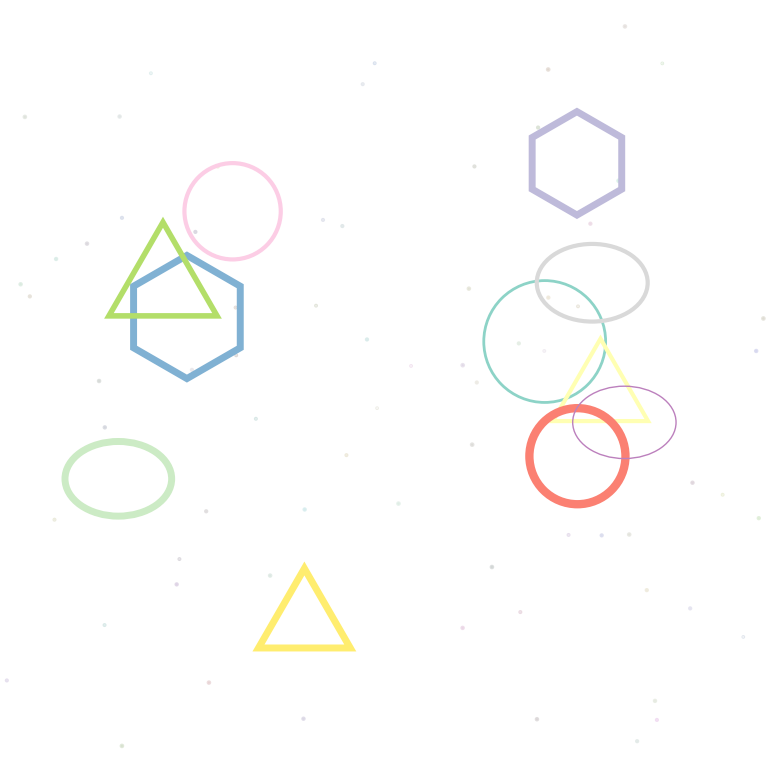[{"shape": "circle", "thickness": 1, "radius": 0.4, "center": [0.707, 0.556]}, {"shape": "triangle", "thickness": 1.5, "radius": 0.36, "center": [0.78, 0.489]}, {"shape": "hexagon", "thickness": 2.5, "radius": 0.34, "center": [0.749, 0.788]}, {"shape": "circle", "thickness": 3, "radius": 0.31, "center": [0.75, 0.408]}, {"shape": "hexagon", "thickness": 2.5, "radius": 0.4, "center": [0.243, 0.588]}, {"shape": "triangle", "thickness": 2, "radius": 0.41, "center": [0.212, 0.63]}, {"shape": "circle", "thickness": 1.5, "radius": 0.31, "center": [0.302, 0.726]}, {"shape": "oval", "thickness": 1.5, "radius": 0.36, "center": [0.769, 0.633]}, {"shape": "oval", "thickness": 0.5, "radius": 0.34, "center": [0.811, 0.451]}, {"shape": "oval", "thickness": 2.5, "radius": 0.35, "center": [0.154, 0.378]}, {"shape": "triangle", "thickness": 2.5, "radius": 0.34, "center": [0.395, 0.193]}]